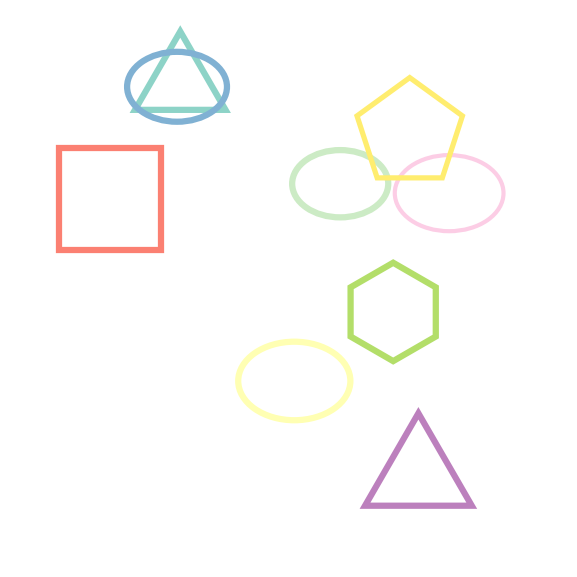[{"shape": "triangle", "thickness": 3, "radius": 0.45, "center": [0.312, 0.854]}, {"shape": "oval", "thickness": 3, "radius": 0.49, "center": [0.51, 0.339]}, {"shape": "square", "thickness": 3, "radius": 0.44, "center": [0.191, 0.655]}, {"shape": "oval", "thickness": 3, "radius": 0.43, "center": [0.307, 0.849]}, {"shape": "hexagon", "thickness": 3, "radius": 0.43, "center": [0.681, 0.459]}, {"shape": "oval", "thickness": 2, "radius": 0.47, "center": [0.778, 0.665]}, {"shape": "triangle", "thickness": 3, "radius": 0.53, "center": [0.724, 0.177]}, {"shape": "oval", "thickness": 3, "radius": 0.42, "center": [0.589, 0.681]}, {"shape": "pentagon", "thickness": 2.5, "radius": 0.48, "center": [0.709, 0.769]}]